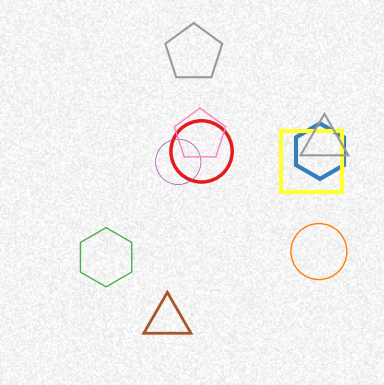[{"shape": "circle", "thickness": 2.5, "radius": 0.4, "center": [0.524, 0.607]}, {"shape": "hexagon", "thickness": 3, "radius": 0.36, "center": [0.831, 0.607]}, {"shape": "hexagon", "thickness": 1, "radius": 0.38, "center": [0.275, 0.332]}, {"shape": "circle", "thickness": 0.5, "radius": 0.29, "center": [0.463, 0.58]}, {"shape": "circle", "thickness": 1, "radius": 0.36, "center": [0.828, 0.347]}, {"shape": "square", "thickness": 3, "radius": 0.4, "center": [0.81, 0.58]}, {"shape": "triangle", "thickness": 2, "radius": 0.35, "center": [0.435, 0.17]}, {"shape": "pentagon", "thickness": 1, "radius": 0.35, "center": [0.52, 0.649]}, {"shape": "triangle", "thickness": 1.5, "radius": 0.36, "center": [0.843, 0.632]}, {"shape": "pentagon", "thickness": 1.5, "radius": 0.39, "center": [0.503, 0.862]}]